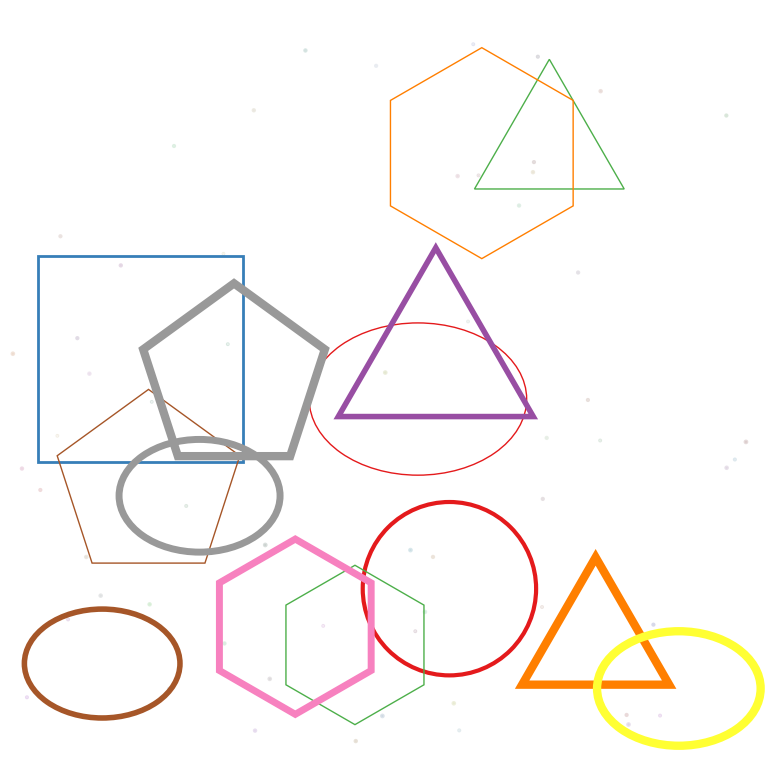[{"shape": "circle", "thickness": 1.5, "radius": 0.56, "center": [0.584, 0.235]}, {"shape": "oval", "thickness": 0.5, "radius": 0.71, "center": [0.543, 0.482]}, {"shape": "square", "thickness": 1, "radius": 0.67, "center": [0.183, 0.534]}, {"shape": "triangle", "thickness": 0.5, "radius": 0.56, "center": [0.713, 0.811]}, {"shape": "hexagon", "thickness": 0.5, "radius": 0.52, "center": [0.461, 0.162]}, {"shape": "triangle", "thickness": 2, "radius": 0.73, "center": [0.566, 0.532]}, {"shape": "triangle", "thickness": 3, "radius": 0.55, "center": [0.774, 0.166]}, {"shape": "hexagon", "thickness": 0.5, "radius": 0.68, "center": [0.626, 0.801]}, {"shape": "oval", "thickness": 3, "radius": 0.53, "center": [0.882, 0.106]}, {"shape": "oval", "thickness": 2, "radius": 0.51, "center": [0.133, 0.138]}, {"shape": "pentagon", "thickness": 0.5, "radius": 0.62, "center": [0.193, 0.37]}, {"shape": "hexagon", "thickness": 2.5, "radius": 0.57, "center": [0.383, 0.186]}, {"shape": "pentagon", "thickness": 3, "radius": 0.62, "center": [0.304, 0.508]}, {"shape": "oval", "thickness": 2.5, "radius": 0.52, "center": [0.259, 0.356]}]